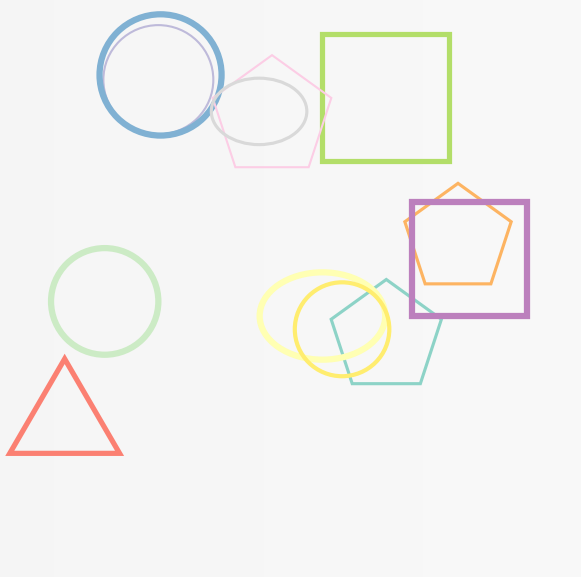[{"shape": "pentagon", "thickness": 1.5, "radius": 0.5, "center": [0.665, 0.415]}, {"shape": "oval", "thickness": 3, "radius": 0.54, "center": [0.555, 0.452]}, {"shape": "circle", "thickness": 1, "radius": 0.47, "center": [0.272, 0.861]}, {"shape": "triangle", "thickness": 2.5, "radius": 0.55, "center": [0.111, 0.269]}, {"shape": "circle", "thickness": 3, "radius": 0.52, "center": [0.276, 0.869]}, {"shape": "pentagon", "thickness": 1.5, "radius": 0.48, "center": [0.788, 0.585]}, {"shape": "square", "thickness": 2.5, "radius": 0.55, "center": [0.663, 0.831]}, {"shape": "pentagon", "thickness": 1, "radius": 0.54, "center": [0.468, 0.796]}, {"shape": "oval", "thickness": 1.5, "radius": 0.41, "center": [0.446, 0.806]}, {"shape": "square", "thickness": 3, "radius": 0.5, "center": [0.807, 0.551]}, {"shape": "circle", "thickness": 3, "radius": 0.46, "center": [0.18, 0.477]}, {"shape": "circle", "thickness": 2, "radius": 0.41, "center": [0.588, 0.429]}]